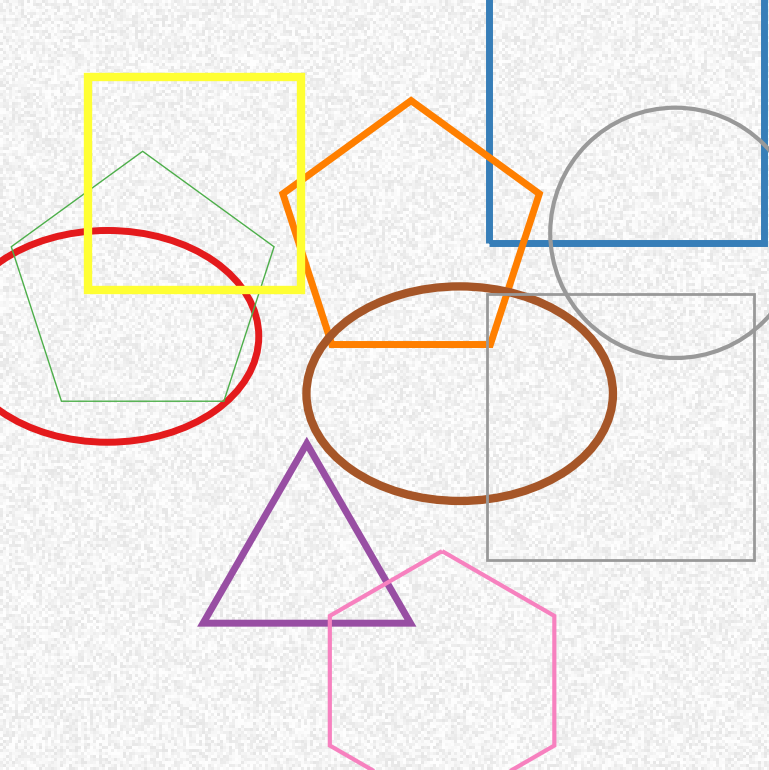[{"shape": "oval", "thickness": 2.5, "radius": 0.98, "center": [0.14, 0.563]}, {"shape": "square", "thickness": 2.5, "radius": 0.89, "center": [0.814, 0.863]}, {"shape": "pentagon", "thickness": 0.5, "radius": 0.9, "center": [0.185, 0.624]}, {"shape": "triangle", "thickness": 2.5, "radius": 0.78, "center": [0.398, 0.268]}, {"shape": "pentagon", "thickness": 2.5, "radius": 0.88, "center": [0.534, 0.694]}, {"shape": "square", "thickness": 3, "radius": 0.69, "center": [0.253, 0.762]}, {"shape": "oval", "thickness": 3, "radius": 1.0, "center": [0.597, 0.489]}, {"shape": "hexagon", "thickness": 1.5, "radius": 0.84, "center": [0.574, 0.116]}, {"shape": "circle", "thickness": 1.5, "radius": 0.81, "center": [0.877, 0.698]}, {"shape": "square", "thickness": 1, "radius": 0.87, "center": [0.806, 0.446]}]